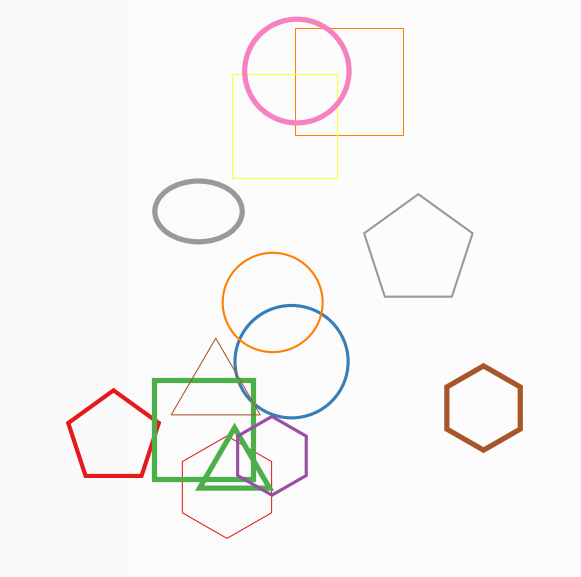[{"shape": "hexagon", "thickness": 0.5, "radius": 0.44, "center": [0.39, 0.156]}, {"shape": "pentagon", "thickness": 2, "radius": 0.41, "center": [0.195, 0.241]}, {"shape": "circle", "thickness": 1.5, "radius": 0.49, "center": [0.502, 0.373]}, {"shape": "square", "thickness": 2.5, "radius": 0.43, "center": [0.35, 0.255]}, {"shape": "triangle", "thickness": 2.5, "radius": 0.35, "center": [0.404, 0.189]}, {"shape": "hexagon", "thickness": 1.5, "radius": 0.34, "center": [0.468, 0.21]}, {"shape": "circle", "thickness": 1, "radius": 0.43, "center": [0.469, 0.475]}, {"shape": "square", "thickness": 0.5, "radius": 0.46, "center": [0.6, 0.858]}, {"shape": "square", "thickness": 0.5, "radius": 0.45, "center": [0.489, 0.781]}, {"shape": "hexagon", "thickness": 2.5, "radius": 0.36, "center": [0.832, 0.293]}, {"shape": "triangle", "thickness": 0.5, "radius": 0.44, "center": [0.371, 0.325]}, {"shape": "circle", "thickness": 2.5, "radius": 0.45, "center": [0.511, 0.876]}, {"shape": "oval", "thickness": 2.5, "radius": 0.38, "center": [0.342, 0.633]}, {"shape": "pentagon", "thickness": 1, "radius": 0.49, "center": [0.72, 0.565]}]